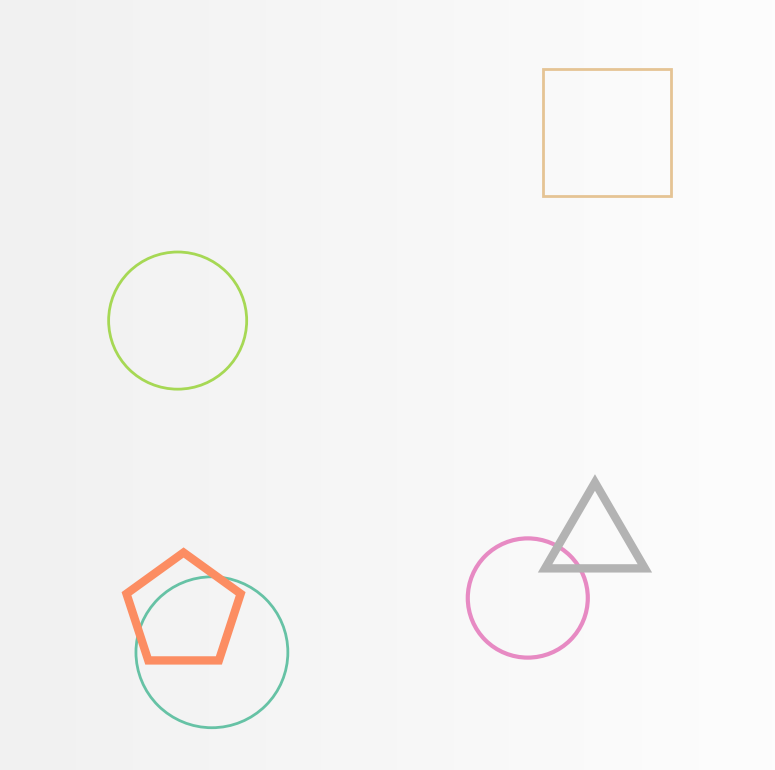[{"shape": "circle", "thickness": 1, "radius": 0.49, "center": [0.273, 0.153]}, {"shape": "pentagon", "thickness": 3, "radius": 0.39, "center": [0.237, 0.205]}, {"shape": "circle", "thickness": 1.5, "radius": 0.39, "center": [0.681, 0.223]}, {"shape": "circle", "thickness": 1, "radius": 0.45, "center": [0.229, 0.584]}, {"shape": "square", "thickness": 1, "radius": 0.41, "center": [0.783, 0.828]}, {"shape": "triangle", "thickness": 3, "radius": 0.37, "center": [0.768, 0.299]}]